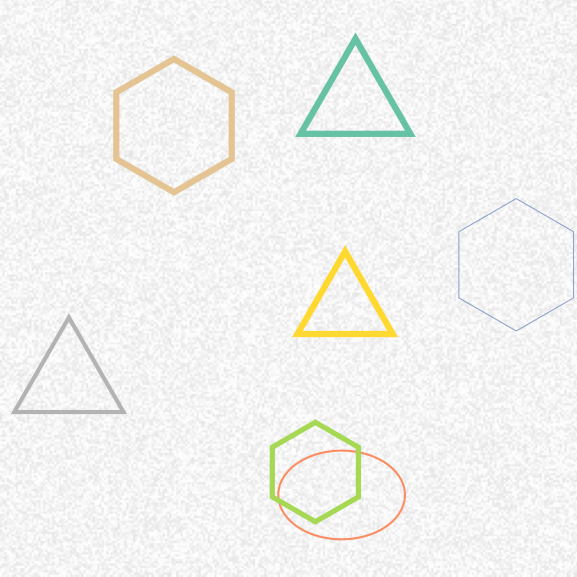[{"shape": "triangle", "thickness": 3, "radius": 0.55, "center": [0.616, 0.822]}, {"shape": "oval", "thickness": 1, "radius": 0.55, "center": [0.592, 0.142]}, {"shape": "hexagon", "thickness": 0.5, "radius": 0.57, "center": [0.894, 0.541]}, {"shape": "hexagon", "thickness": 2.5, "radius": 0.43, "center": [0.546, 0.182]}, {"shape": "triangle", "thickness": 3, "radius": 0.48, "center": [0.598, 0.468]}, {"shape": "hexagon", "thickness": 3, "radius": 0.58, "center": [0.301, 0.782]}, {"shape": "triangle", "thickness": 2, "radius": 0.55, "center": [0.119, 0.34]}]